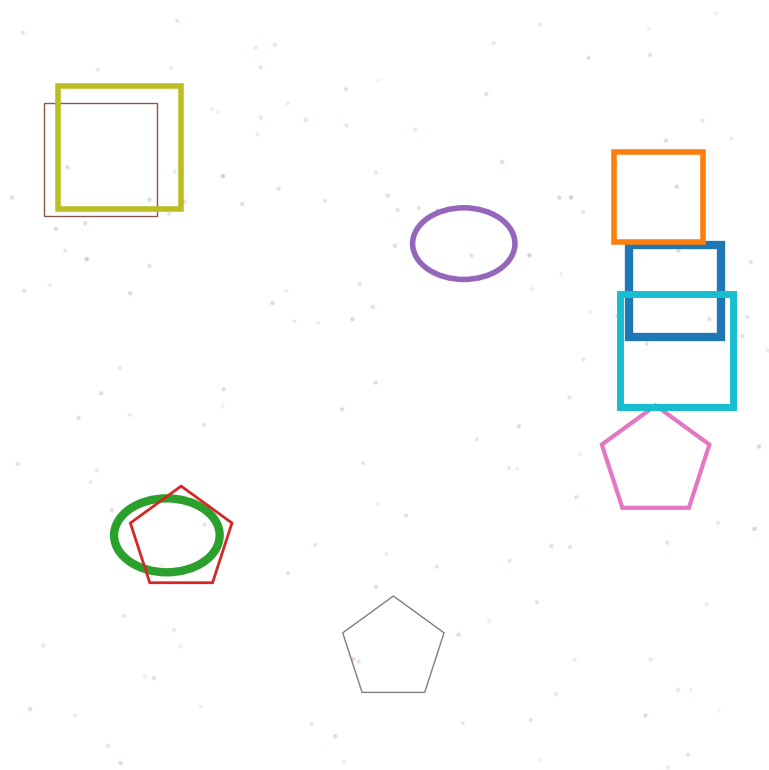[{"shape": "square", "thickness": 3, "radius": 0.3, "center": [0.876, 0.622]}, {"shape": "square", "thickness": 2, "radius": 0.29, "center": [0.855, 0.744]}, {"shape": "oval", "thickness": 3, "radius": 0.34, "center": [0.217, 0.305]}, {"shape": "pentagon", "thickness": 1, "radius": 0.35, "center": [0.235, 0.299]}, {"shape": "oval", "thickness": 2, "radius": 0.33, "center": [0.602, 0.684]}, {"shape": "square", "thickness": 0.5, "radius": 0.37, "center": [0.13, 0.792]}, {"shape": "pentagon", "thickness": 1.5, "radius": 0.37, "center": [0.851, 0.4]}, {"shape": "pentagon", "thickness": 0.5, "radius": 0.35, "center": [0.511, 0.157]}, {"shape": "square", "thickness": 2, "radius": 0.4, "center": [0.155, 0.809]}, {"shape": "square", "thickness": 2.5, "radius": 0.37, "center": [0.879, 0.545]}]